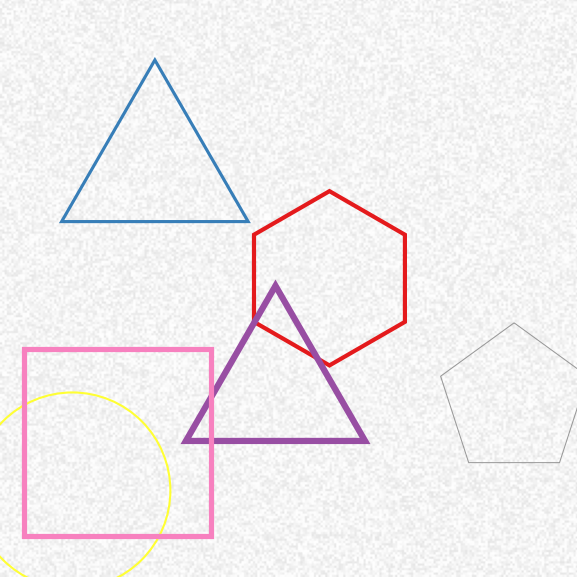[{"shape": "hexagon", "thickness": 2, "radius": 0.75, "center": [0.57, 0.517]}, {"shape": "triangle", "thickness": 1.5, "radius": 0.93, "center": [0.268, 0.709]}, {"shape": "triangle", "thickness": 3, "radius": 0.9, "center": [0.477, 0.325]}, {"shape": "circle", "thickness": 1, "radius": 0.85, "center": [0.125, 0.15]}, {"shape": "square", "thickness": 2.5, "radius": 0.81, "center": [0.204, 0.232]}, {"shape": "pentagon", "thickness": 0.5, "radius": 0.67, "center": [0.89, 0.306]}]